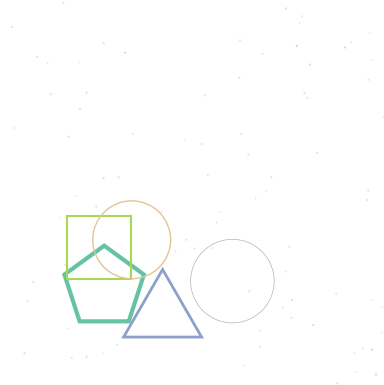[{"shape": "pentagon", "thickness": 3, "radius": 0.54, "center": [0.271, 0.253]}, {"shape": "triangle", "thickness": 2, "radius": 0.58, "center": [0.422, 0.183]}, {"shape": "square", "thickness": 1.5, "radius": 0.41, "center": [0.258, 0.357]}, {"shape": "circle", "thickness": 1, "radius": 0.51, "center": [0.342, 0.377]}, {"shape": "circle", "thickness": 0.5, "radius": 0.54, "center": [0.604, 0.27]}]